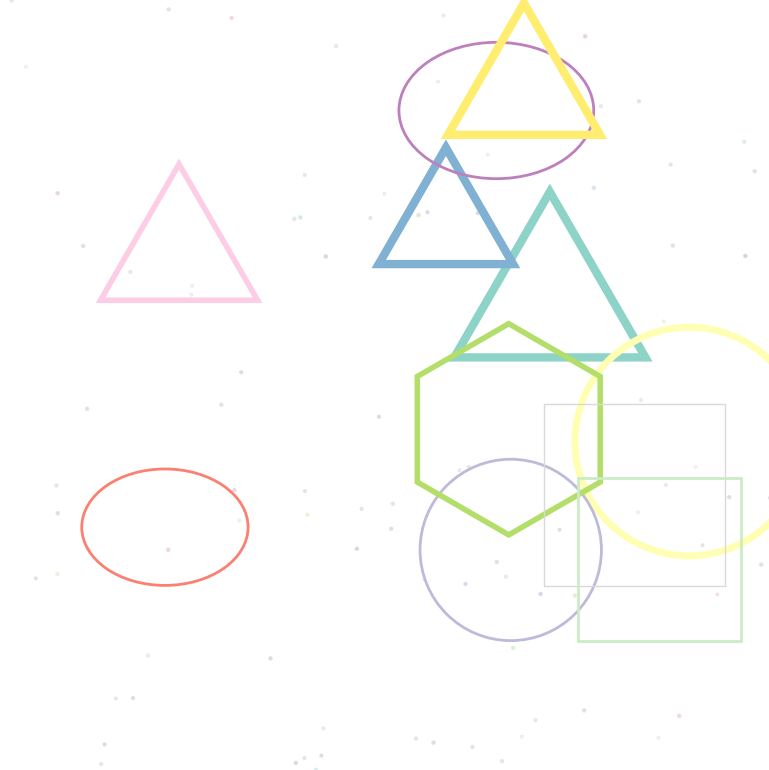[{"shape": "triangle", "thickness": 3, "radius": 0.72, "center": [0.714, 0.607]}, {"shape": "circle", "thickness": 2.5, "radius": 0.74, "center": [0.895, 0.427]}, {"shape": "circle", "thickness": 1, "radius": 0.59, "center": [0.663, 0.286]}, {"shape": "oval", "thickness": 1, "radius": 0.54, "center": [0.214, 0.315]}, {"shape": "triangle", "thickness": 3, "radius": 0.5, "center": [0.579, 0.707]}, {"shape": "hexagon", "thickness": 2, "radius": 0.69, "center": [0.661, 0.442]}, {"shape": "triangle", "thickness": 2, "radius": 0.59, "center": [0.233, 0.669]}, {"shape": "square", "thickness": 0.5, "radius": 0.59, "center": [0.824, 0.357]}, {"shape": "oval", "thickness": 1, "radius": 0.63, "center": [0.645, 0.856]}, {"shape": "square", "thickness": 1, "radius": 0.53, "center": [0.856, 0.273]}, {"shape": "triangle", "thickness": 3, "radius": 0.57, "center": [0.68, 0.882]}]